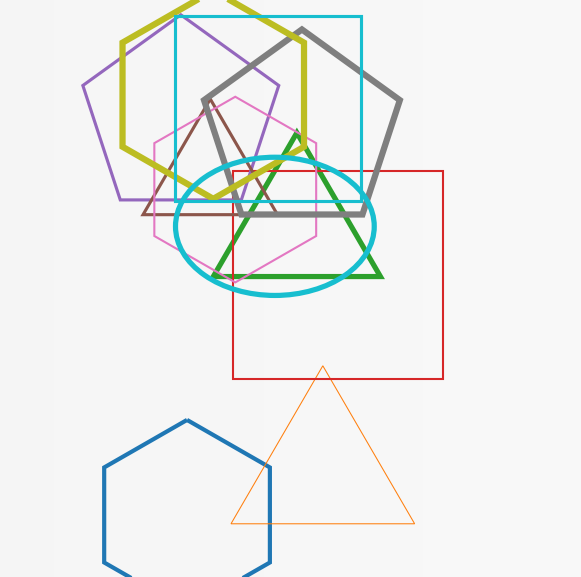[{"shape": "hexagon", "thickness": 2, "radius": 0.82, "center": [0.322, 0.107]}, {"shape": "triangle", "thickness": 0.5, "radius": 0.91, "center": [0.555, 0.183]}, {"shape": "triangle", "thickness": 2.5, "radius": 0.83, "center": [0.511, 0.603]}, {"shape": "square", "thickness": 1, "radius": 0.9, "center": [0.582, 0.523]}, {"shape": "pentagon", "thickness": 1.5, "radius": 0.89, "center": [0.311, 0.796]}, {"shape": "triangle", "thickness": 1.5, "radius": 0.67, "center": [0.362, 0.694]}, {"shape": "hexagon", "thickness": 1, "radius": 0.8, "center": [0.405, 0.671]}, {"shape": "pentagon", "thickness": 3, "radius": 0.89, "center": [0.519, 0.771]}, {"shape": "hexagon", "thickness": 3, "radius": 0.9, "center": [0.367, 0.835]}, {"shape": "square", "thickness": 1.5, "radius": 0.8, "center": [0.461, 0.811]}, {"shape": "oval", "thickness": 2.5, "radius": 0.85, "center": [0.473, 0.607]}]